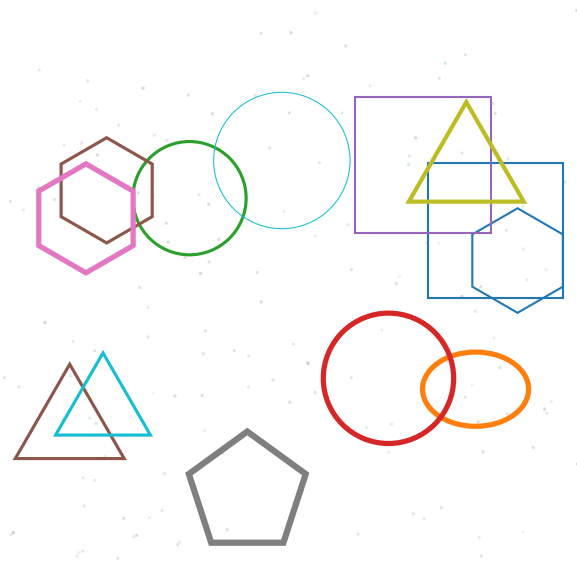[{"shape": "hexagon", "thickness": 1, "radius": 0.45, "center": [0.896, 0.548]}, {"shape": "square", "thickness": 1, "radius": 0.59, "center": [0.858, 0.6]}, {"shape": "oval", "thickness": 2.5, "radius": 0.46, "center": [0.824, 0.325]}, {"shape": "circle", "thickness": 1.5, "radius": 0.49, "center": [0.328, 0.656]}, {"shape": "circle", "thickness": 2.5, "radius": 0.56, "center": [0.673, 0.344]}, {"shape": "square", "thickness": 1, "radius": 0.59, "center": [0.733, 0.713]}, {"shape": "triangle", "thickness": 1.5, "radius": 0.54, "center": [0.121, 0.26]}, {"shape": "hexagon", "thickness": 1.5, "radius": 0.46, "center": [0.185, 0.67]}, {"shape": "hexagon", "thickness": 2.5, "radius": 0.47, "center": [0.149, 0.621]}, {"shape": "pentagon", "thickness": 3, "radius": 0.53, "center": [0.428, 0.145]}, {"shape": "triangle", "thickness": 2, "radius": 0.57, "center": [0.807, 0.707]}, {"shape": "circle", "thickness": 0.5, "radius": 0.59, "center": [0.488, 0.721]}, {"shape": "triangle", "thickness": 1.5, "radius": 0.47, "center": [0.178, 0.293]}]